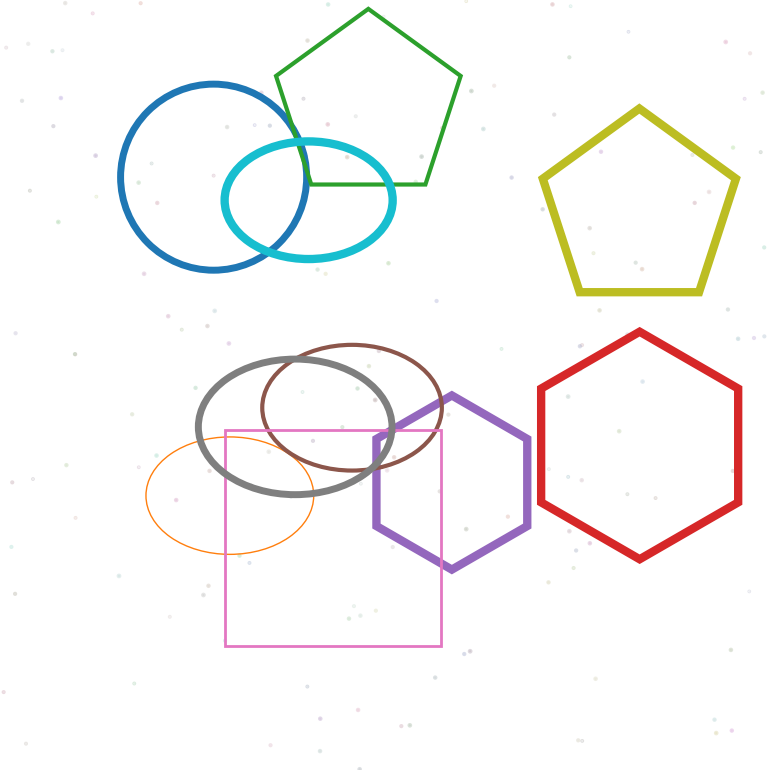[{"shape": "circle", "thickness": 2.5, "radius": 0.6, "center": [0.277, 0.77]}, {"shape": "oval", "thickness": 0.5, "radius": 0.54, "center": [0.298, 0.356]}, {"shape": "pentagon", "thickness": 1.5, "radius": 0.63, "center": [0.478, 0.862]}, {"shape": "hexagon", "thickness": 3, "radius": 0.74, "center": [0.831, 0.421]}, {"shape": "hexagon", "thickness": 3, "radius": 0.57, "center": [0.587, 0.373]}, {"shape": "oval", "thickness": 1.5, "radius": 0.58, "center": [0.457, 0.471]}, {"shape": "square", "thickness": 1, "radius": 0.7, "center": [0.432, 0.302]}, {"shape": "oval", "thickness": 2.5, "radius": 0.63, "center": [0.383, 0.446]}, {"shape": "pentagon", "thickness": 3, "radius": 0.66, "center": [0.83, 0.727]}, {"shape": "oval", "thickness": 3, "radius": 0.55, "center": [0.401, 0.74]}]